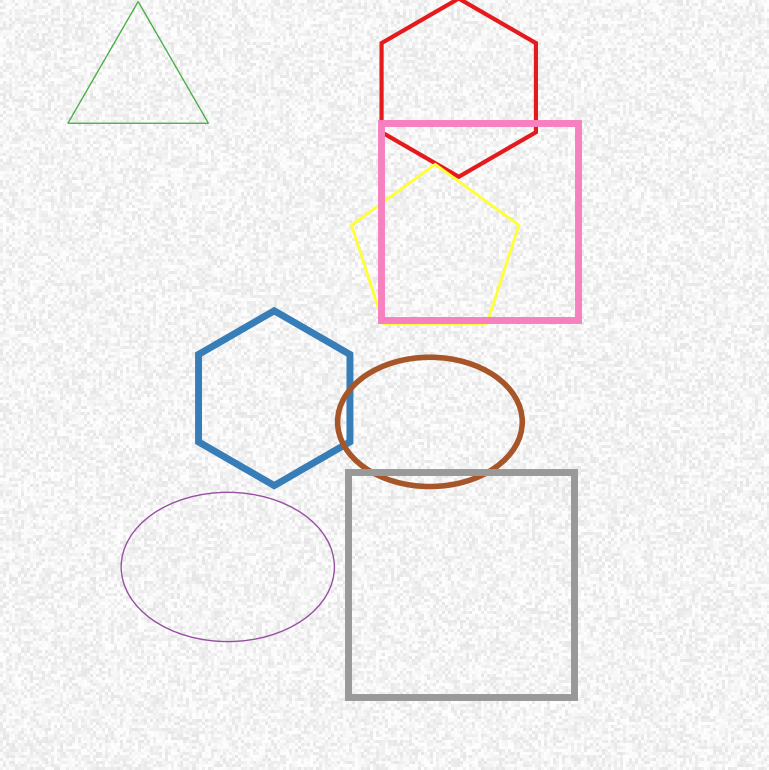[{"shape": "hexagon", "thickness": 1.5, "radius": 0.58, "center": [0.596, 0.886]}, {"shape": "hexagon", "thickness": 2.5, "radius": 0.57, "center": [0.356, 0.483]}, {"shape": "triangle", "thickness": 0.5, "radius": 0.53, "center": [0.179, 0.893]}, {"shape": "oval", "thickness": 0.5, "radius": 0.69, "center": [0.296, 0.264]}, {"shape": "pentagon", "thickness": 1, "radius": 0.57, "center": [0.565, 0.672]}, {"shape": "oval", "thickness": 2, "radius": 0.6, "center": [0.558, 0.452]}, {"shape": "square", "thickness": 2.5, "radius": 0.64, "center": [0.623, 0.712]}, {"shape": "square", "thickness": 2.5, "radius": 0.73, "center": [0.599, 0.241]}]